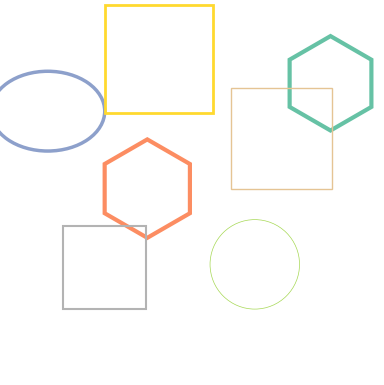[{"shape": "hexagon", "thickness": 3, "radius": 0.61, "center": [0.858, 0.784]}, {"shape": "hexagon", "thickness": 3, "radius": 0.64, "center": [0.383, 0.51]}, {"shape": "oval", "thickness": 2.5, "radius": 0.74, "center": [0.124, 0.711]}, {"shape": "circle", "thickness": 0.5, "radius": 0.58, "center": [0.662, 0.313]}, {"shape": "square", "thickness": 2, "radius": 0.7, "center": [0.414, 0.847]}, {"shape": "square", "thickness": 1, "radius": 0.66, "center": [0.73, 0.64]}, {"shape": "square", "thickness": 1.5, "radius": 0.54, "center": [0.272, 0.305]}]